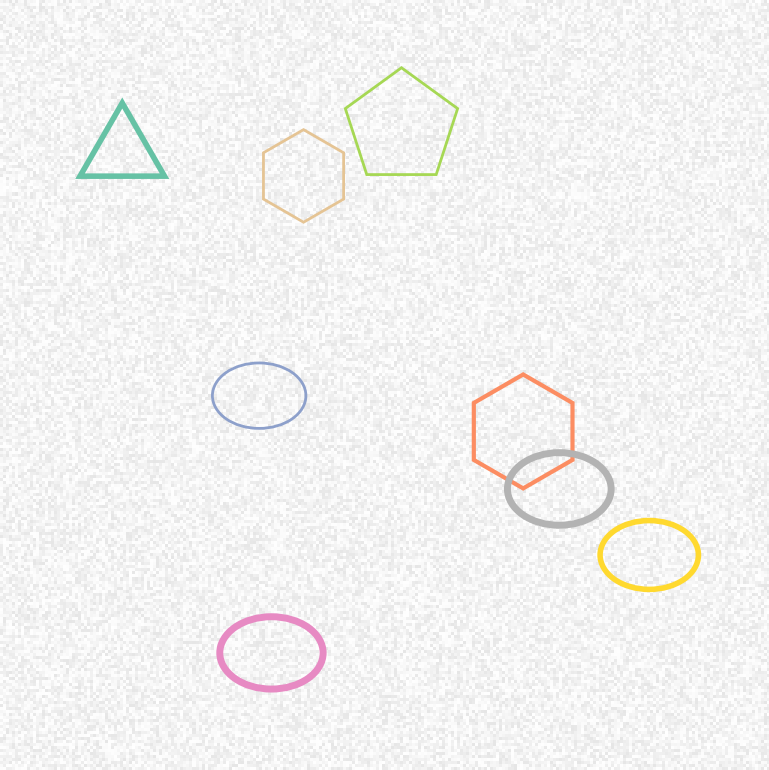[{"shape": "triangle", "thickness": 2, "radius": 0.32, "center": [0.159, 0.803]}, {"shape": "hexagon", "thickness": 1.5, "radius": 0.37, "center": [0.679, 0.44]}, {"shape": "oval", "thickness": 1, "radius": 0.3, "center": [0.337, 0.486]}, {"shape": "oval", "thickness": 2.5, "radius": 0.34, "center": [0.353, 0.152]}, {"shape": "pentagon", "thickness": 1, "radius": 0.38, "center": [0.521, 0.835]}, {"shape": "oval", "thickness": 2, "radius": 0.32, "center": [0.843, 0.279]}, {"shape": "hexagon", "thickness": 1, "radius": 0.3, "center": [0.394, 0.772]}, {"shape": "oval", "thickness": 2.5, "radius": 0.34, "center": [0.726, 0.365]}]